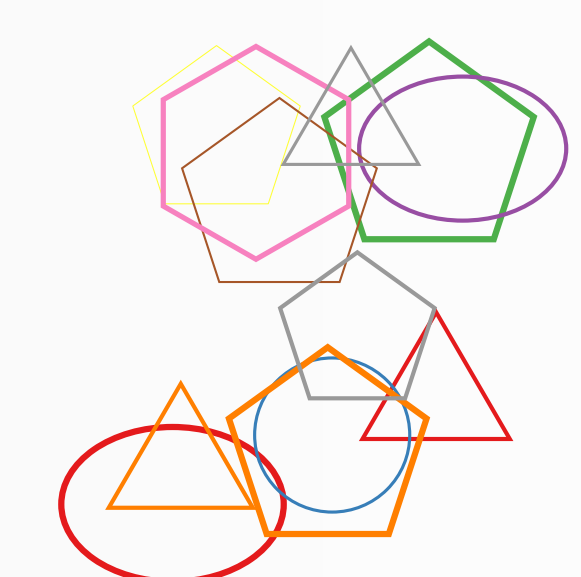[{"shape": "triangle", "thickness": 2, "radius": 0.73, "center": [0.75, 0.312]}, {"shape": "oval", "thickness": 3, "radius": 0.96, "center": [0.297, 0.126]}, {"shape": "circle", "thickness": 1.5, "radius": 0.67, "center": [0.572, 0.246]}, {"shape": "pentagon", "thickness": 3, "radius": 0.95, "center": [0.738, 0.738]}, {"shape": "oval", "thickness": 2, "radius": 0.89, "center": [0.796, 0.742]}, {"shape": "triangle", "thickness": 2, "radius": 0.72, "center": [0.311, 0.191]}, {"shape": "pentagon", "thickness": 3, "radius": 0.89, "center": [0.564, 0.219]}, {"shape": "pentagon", "thickness": 0.5, "radius": 0.76, "center": [0.373, 0.769]}, {"shape": "pentagon", "thickness": 1, "radius": 0.88, "center": [0.481, 0.653]}, {"shape": "hexagon", "thickness": 2.5, "radius": 0.92, "center": [0.44, 0.734]}, {"shape": "triangle", "thickness": 1.5, "radius": 0.67, "center": [0.604, 0.782]}, {"shape": "pentagon", "thickness": 2, "radius": 0.7, "center": [0.615, 0.422]}]